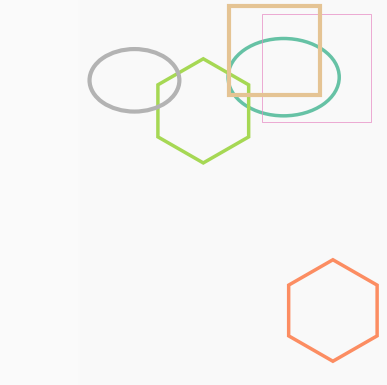[{"shape": "oval", "thickness": 2.5, "radius": 0.72, "center": [0.732, 0.8]}, {"shape": "hexagon", "thickness": 2.5, "radius": 0.66, "center": [0.859, 0.194]}, {"shape": "square", "thickness": 0.5, "radius": 0.7, "center": [0.816, 0.824]}, {"shape": "hexagon", "thickness": 2.5, "radius": 0.68, "center": [0.525, 0.712]}, {"shape": "square", "thickness": 3, "radius": 0.58, "center": [0.708, 0.869]}, {"shape": "oval", "thickness": 3, "radius": 0.58, "center": [0.347, 0.791]}]